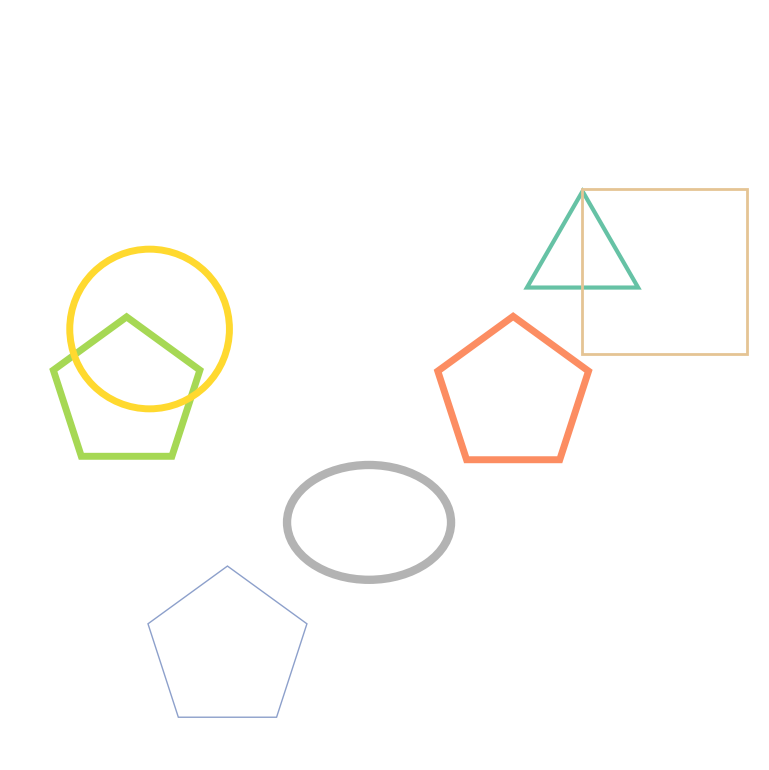[{"shape": "triangle", "thickness": 1.5, "radius": 0.42, "center": [0.757, 0.668]}, {"shape": "pentagon", "thickness": 2.5, "radius": 0.51, "center": [0.666, 0.486]}, {"shape": "pentagon", "thickness": 0.5, "radius": 0.54, "center": [0.295, 0.156]}, {"shape": "pentagon", "thickness": 2.5, "radius": 0.5, "center": [0.164, 0.488]}, {"shape": "circle", "thickness": 2.5, "radius": 0.52, "center": [0.194, 0.573]}, {"shape": "square", "thickness": 1, "radius": 0.53, "center": [0.863, 0.647]}, {"shape": "oval", "thickness": 3, "radius": 0.53, "center": [0.479, 0.322]}]